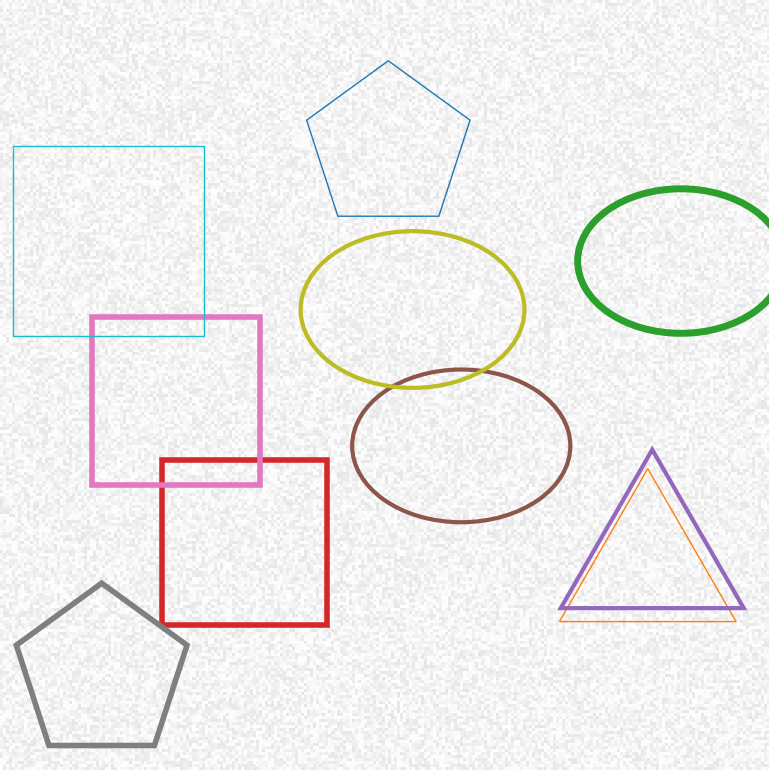[{"shape": "pentagon", "thickness": 0.5, "radius": 0.56, "center": [0.504, 0.809]}, {"shape": "triangle", "thickness": 0.5, "radius": 0.66, "center": [0.841, 0.259]}, {"shape": "oval", "thickness": 2.5, "radius": 0.67, "center": [0.884, 0.661]}, {"shape": "square", "thickness": 2, "radius": 0.53, "center": [0.317, 0.296]}, {"shape": "triangle", "thickness": 1.5, "radius": 0.69, "center": [0.847, 0.279]}, {"shape": "oval", "thickness": 1.5, "radius": 0.71, "center": [0.599, 0.421]}, {"shape": "square", "thickness": 2, "radius": 0.54, "center": [0.228, 0.479]}, {"shape": "pentagon", "thickness": 2, "radius": 0.58, "center": [0.132, 0.126]}, {"shape": "oval", "thickness": 1.5, "radius": 0.73, "center": [0.536, 0.598]}, {"shape": "square", "thickness": 0.5, "radius": 0.62, "center": [0.141, 0.687]}]